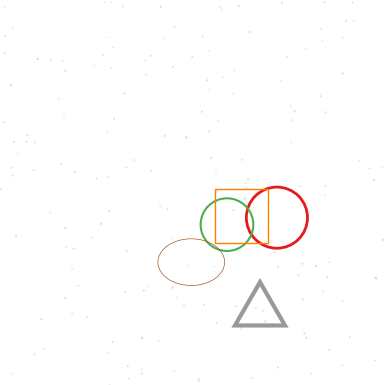[{"shape": "circle", "thickness": 2, "radius": 0.4, "center": [0.719, 0.435]}, {"shape": "circle", "thickness": 1.5, "radius": 0.34, "center": [0.59, 0.417]}, {"shape": "square", "thickness": 1, "radius": 0.35, "center": [0.628, 0.439]}, {"shape": "oval", "thickness": 0.5, "radius": 0.43, "center": [0.497, 0.319]}, {"shape": "triangle", "thickness": 3, "radius": 0.38, "center": [0.675, 0.192]}]